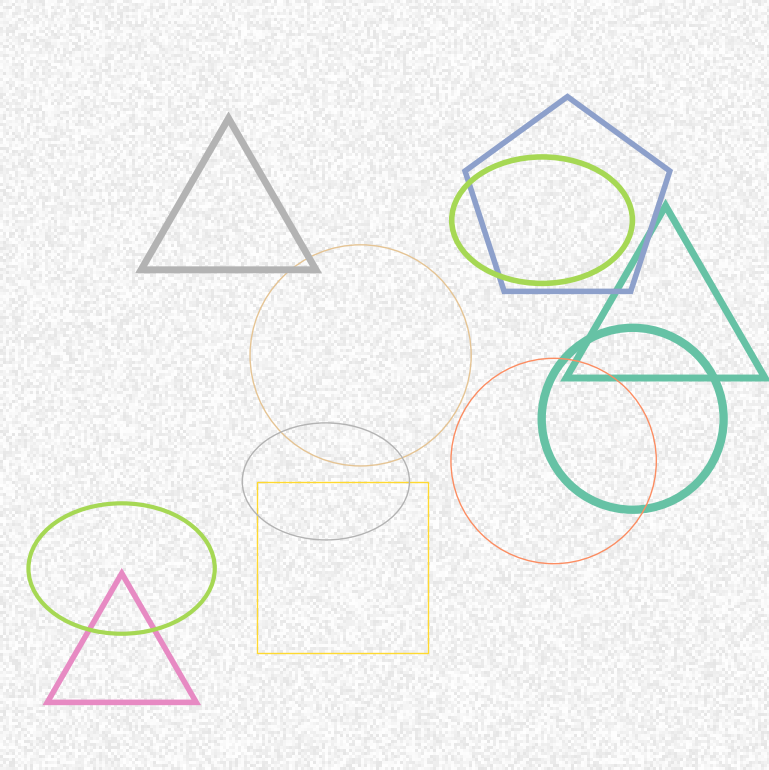[{"shape": "triangle", "thickness": 2.5, "radius": 0.75, "center": [0.864, 0.584]}, {"shape": "circle", "thickness": 3, "radius": 0.59, "center": [0.822, 0.456]}, {"shape": "circle", "thickness": 0.5, "radius": 0.67, "center": [0.719, 0.401]}, {"shape": "pentagon", "thickness": 2, "radius": 0.7, "center": [0.737, 0.735]}, {"shape": "triangle", "thickness": 2, "radius": 0.56, "center": [0.158, 0.144]}, {"shape": "oval", "thickness": 1.5, "radius": 0.6, "center": [0.158, 0.262]}, {"shape": "oval", "thickness": 2, "radius": 0.59, "center": [0.704, 0.714]}, {"shape": "square", "thickness": 0.5, "radius": 0.56, "center": [0.445, 0.263]}, {"shape": "circle", "thickness": 0.5, "radius": 0.72, "center": [0.468, 0.538]}, {"shape": "oval", "thickness": 0.5, "radius": 0.54, "center": [0.423, 0.375]}, {"shape": "triangle", "thickness": 2.5, "radius": 0.66, "center": [0.297, 0.715]}]